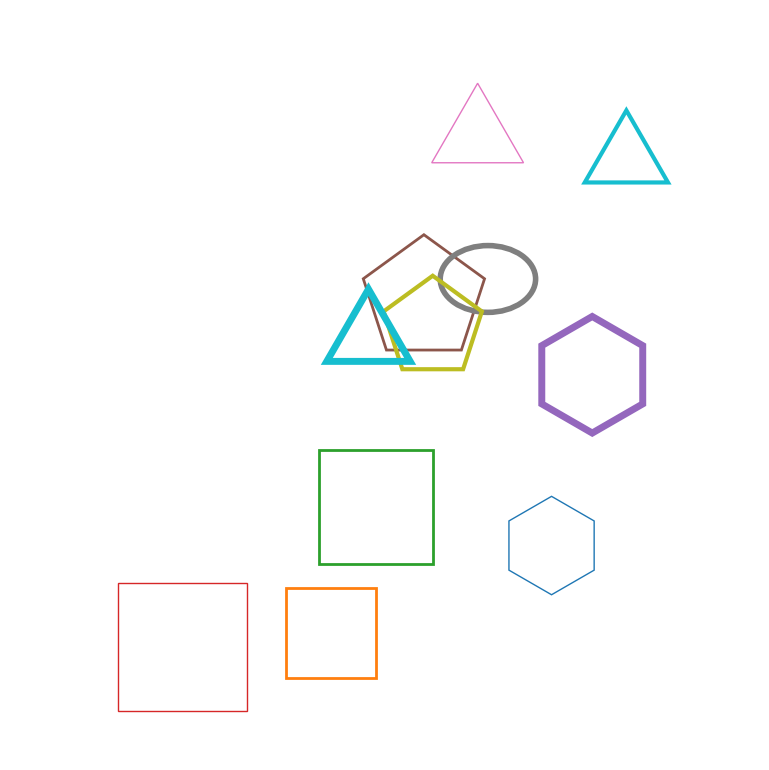[{"shape": "hexagon", "thickness": 0.5, "radius": 0.32, "center": [0.716, 0.291]}, {"shape": "square", "thickness": 1, "radius": 0.29, "center": [0.429, 0.178]}, {"shape": "square", "thickness": 1, "radius": 0.37, "center": [0.488, 0.341]}, {"shape": "square", "thickness": 0.5, "radius": 0.42, "center": [0.237, 0.16]}, {"shape": "hexagon", "thickness": 2.5, "radius": 0.38, "center": [0.769, 0.513]}, {"shape": "pentagon", "thickness": 1, "radius": 0.41, "center": [0.551, 0.612]}, {"shape": "triangle", "thickness": 0.5, "radius": 0.34, "center": [0.62, 0.823]}, {"shape": "oval", "thickness": 2, "radius": 0.31, "center": [0.634, 0.638]}, {"shape": "pentagon", "thickness": 1.5, "radius": 0.34, "center": [0.562, 0.575]}, {"shape": "triangle", "thickness": 1.5, "radius": 0.31, "center": [0.813, 0.794]}, {"shape": "triangle", "thickness": 2.5, "radius": 0.31, "center": [0.479, 0.562]}]